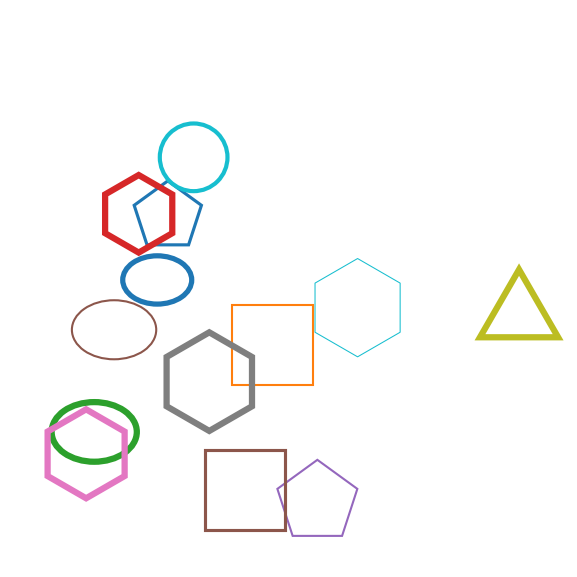[{"shape": "pentagon", "thickness": 1.5, "radius": 0.31, "center": [0.291, 0.625]}, {"shape": "oval", "thickness": 2.5, "radius": 0.3, "center": [0.272, 0.514]}, {"shape": "square", "thickness": 1, "radius": 0.35, "center": [0.472, 0.402]}, {"shape": "oval", "thickness": 3, "radius": 0.37, "center": [0.163, 0.251]}, {"shape": "hexagon", "thickness": 3, "radius": 0.34, "center": [0.24, 0.629]}, {"shape": "pentagon", "thickness": 1, "radius": 0.36, "center": [0.55, 0.13]}, {"shape": "square", "thickness": 1.5, "radius": 0.35, "center": [0.424, 0.15]}, {"shape": "oval", "thickness": 1, "radius": 0.37, "center": [0.198, 0.428]}, {"shape": "hexagon", "thickness": 3, "radius": 0.38, "center": [0.149, 0.213]}, {"shape": "hexagon", "thickness": 3, "radius": 0.43, "center": [0.362, 0.338]}, {"shape": "triangle", "thickness": 3, "radius": 0.39, "center": [0.899, 0.454]}, {"shape": "circle", "thickness": 2, "radius": 0.29, "center": [0.335, 0.727]}, {"shape": "hexagon", "thickness": 0.5, "radius": 0.43, "center": [0.619, 0.466]}]